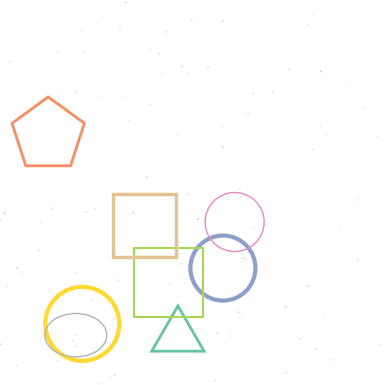[{"shape": "triangle", "thickness": 2, "radius": 0.39, "center": [0.462, 0.127]}, {"shape": "pentagon", "thickness": 2, "radius": 0.49, "center": [0.125, 0.649]}, {"shape": "circle", "thickness": 3, "radius": 0.42, "center": [0.579, 0.304]}, {"shape": "circle", "thickness": 1, "radius": 0.38, "center": [0.609, 0.423]}, {"shape": "square", "thickness": 1.5, "radius": 0.45, "center": [0.438, 0.266]}, {"shape": "circle", "thickness": 3, "radius": 0.48, "center": [0.214, 0.159]}, {"shape": "square", "thickness": 2.5, "radius": 0.41, "center": [0.376, 0.414]}, {"shape": "oval", "thickness": 1, "radius": 0.4, "center": [0.197, 0.129]}]